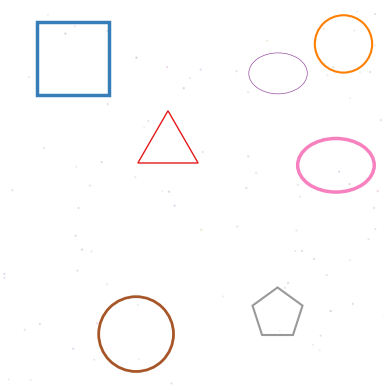[{"shape": "triangle", "thickness": 1, "radius": 0.45, "center": [0.436, 0.622]}, {"shape": "square", "thickness": 2.5, "radius": 0.47, "center": [0.189, 0.849]}, {"shape": "oval", "thickness": 0.5, "radius": 0.38, "center": [0.722, 0.809]}, {"shape": "circle", "thickness": 1.5, "radius": 0.37, "center": [0.892, 0.886]}, {"shape": "circle", "thickness": 2, "radius": 0.49, "center": [0.353, 0.132]}, {"shape": "oval", "thickness": 2.5, "radius": 0.5, "center": [0.873, 0.571]}, {"shape": "pentagon", "thickness": 1.5, "radius": 0.34, "center": [0.721, 0.185]}]